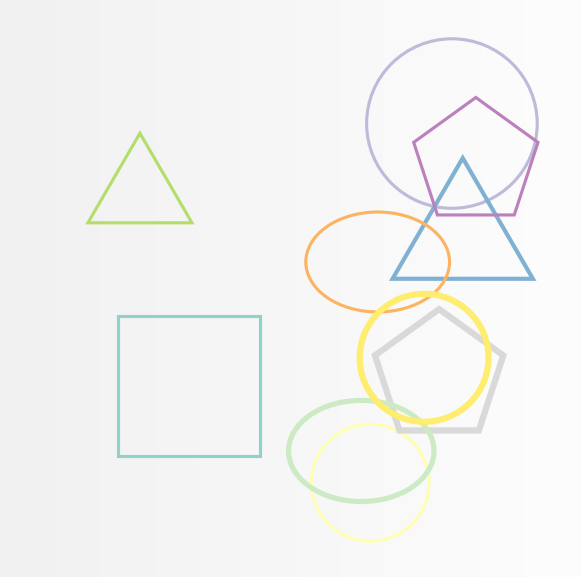[{"shape": "square", "thickness": 1.5, "radius": 0.61, "center": [0.325, 0.331]}, {"shape": "circle", "thickness": 1.5, "radius": 0.51, "center": [0.637, 0.163]}, {"shape": "circle", "thickness": 1.5, "radius": 0.73, "center": [0.777, 0.785]}, {"shape": "triangle", "thickness": 2, "radius": 0.7, "center": [0.796, 0.586]}, {"shape": "oval", "thickness": 1.5, "radius": 0.62, "center": [0.65, 0.545]}, {"shape": "triangle", "thickness": 1.5, "radius": 0.52, "center": [0.241, 0.665]}, {"shape": "pentagon", "thickness": 3, "radius": 0.58, "center": [0.756, 0.348]}, {"shape": "pentagon", "thickness": 1.5, "radius": 0.56, "center": [0.819, 0.718]}, {"shape": "oval", "thickness": 2.5, "radius": 0.63, "center": [0.622, 0.218]}, {"shape": "circle", "thickness": 3, "radius": 0.55, "center": [0.73, 0.38]}]